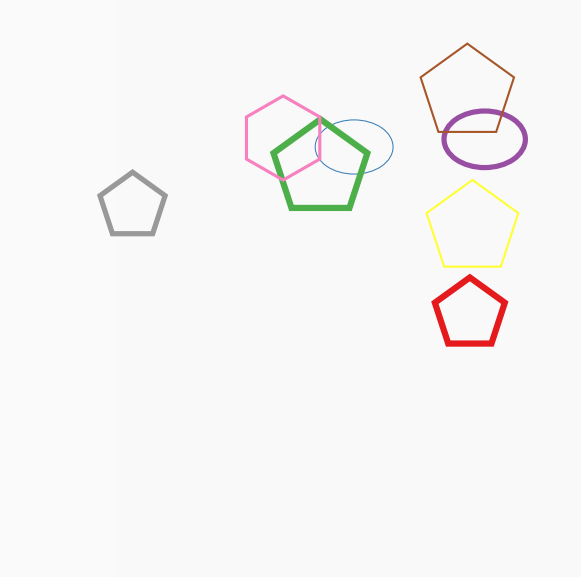[{"shape": "pentagon", "thickness": 3, "radius": 0.32, "center": [0.808, 0.455]}, {"shape": "oval", "thickness": 0.5, "radius": 0.33, "center": [0.609, 0.745]}, {"shape": "pentagon", "thickness": 3, "radius": 0.42, "center": [0.551, 0.708]}, {"shape": "oval", "thickness": 2.5, "radius": 0.35, "center": [0.834, 0.758]}, {"shape": "pentagon", "thickness": 1, "radius": 0.41, "center": [0.813, 0.604]}, {"shape": "pentagon", "thickness": 1, "radius": 0.42, "center": [0.804, 0.839]}, {"shape": "hexagon", "thickness": 1.5, "radius": 0.36, "center": [0.487, 0.76]}, {"shape": "pentagon", "thickness": 2.5, "radius": 0.29, "center": [0.228, 0.642]}]